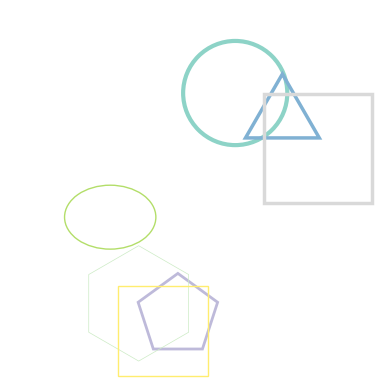[{"shape": "circle", "thickness": 3, "radius": 0.68, "center": [0.611, 0.758]}, {"shape": "pentagon", "thickness": 2, "radius": 0.54, "center": [0.462, 0.181]}, {"shape": "triangle", "thickness": 2.5, "radius": 0.55, "center": [0.733, 0.697]}, {"shape": "oval", "thickness": 1, "radius": 0.59, "center": [0.286, 0.436]}, {"shape": "square", "thickness": 2.5, "radius": 0.7, "center": [0.826, 0.615]}, {"shape": "hexagon", "thickness": 0.5, "radius": 0.75, "center": [0.36, 0.212]}, {"shape": "square", "thickness": 1, "radius": 0.58, "center": [0.423, 0.141]}]